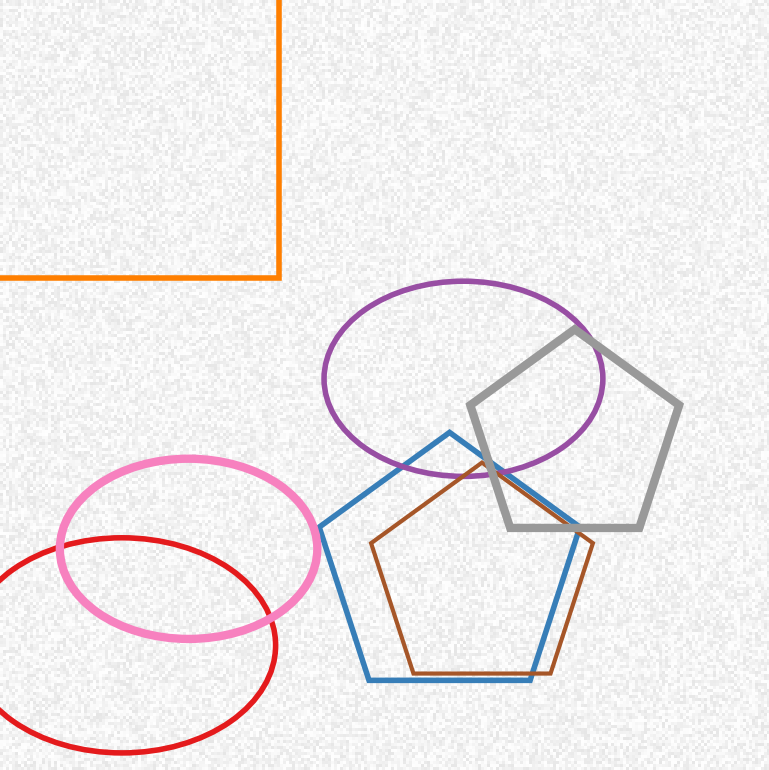[{"shape": "oval", "thickness": 2, "radius": 1.0, "center": [0.158, 0.162]}, {"shape": "pentagon", "thickness": 2, "radius": 0.89, "center": [0.584, 0.26]}, {"shape": "oval", "thickness": 2, "radius": 0.91, "center": [0.602, 0.508]}, {"shape": "square", "thickness": 2, "radius": 0.92, "center": [0.179, 0.822]}, {"shape": "pentagon", "thickness": 1.5, "radius": 0.76, "center": [0.626, 0.248]}, {"shape": "oval", "thickness": 3, "radius": 0.84, "center": [0.245, 0.287]}, {"shape": "pentagon", "thickness": 3, "radius": 0.71, "center": [0.746, 0.43]}]